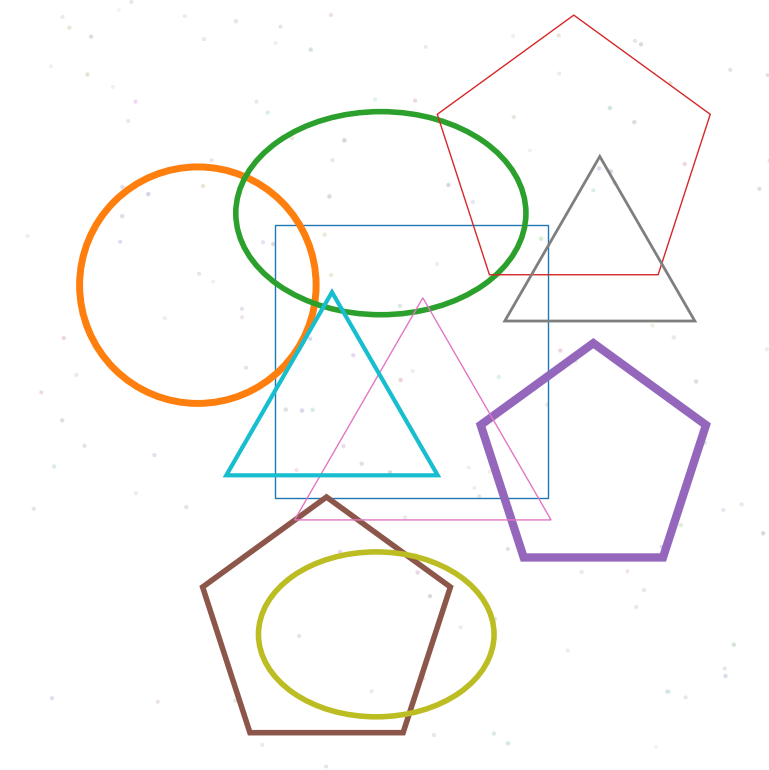[{"shape": "square", "thickness": 0.5, "radius": 0.89, "center": [0.534, 0.531]}, {"shape": "circle", "thickness": 2.5, "radius": 0.77, "center": [0.257, 0.63]}, {"shape": "oval", "thickness": 2, "radius": 0.94, "center": [0.495, 0.723]}, {"shape": "pentagon", "thickness": 0.5, "radius": 0.93, "center": [0.745, 0.794]}, {"shape": "pentagon", "thickness": 3, "radius": 0.77, "center": [0.771, 0.4]}, {"shape": "pentagon", "thickness": 2, "radius": 0.85, "center": [0.424, 0.185]}, {"shape": "triangle", "thickness": 0.5, "radius": 0.96, "center": [0.549, 0.421]}, {"shape": "triangle", "thickness": 1, "radius": 0.71, "center": [0.779, 0.654]}, {"shape": "oval", "thickness": 2, "radius": 0.76, "center": [0.489, 0.176]}, {"shape": "triangle", "thickness": 1.5, "radius": 0.79, "center": [0.431, 0.462]}]